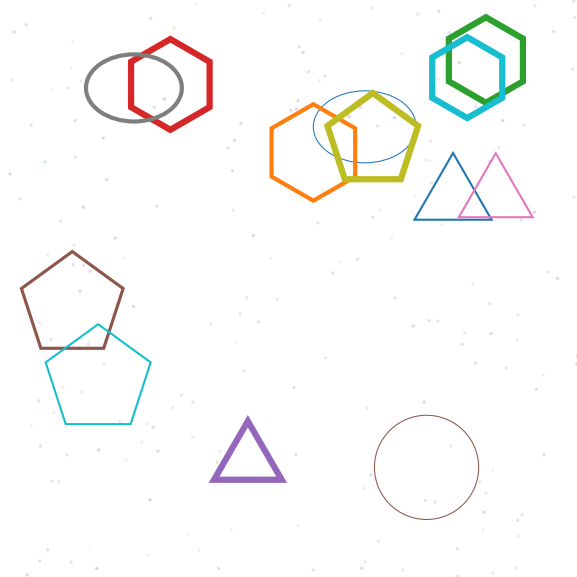[{"shape": "triangle", "thickness": 1, "radius": 0.39, "center": [0.784, 0.657]}, {"shape": "oval", "thickness": 0.5, "radius": 0.45, "center": [0.632, 0.78]}, {"shape": "hexagon", "thickness": 2, "radius": 0.42, "center": [0.543, 0.735]}, {"shape": "hexagon", "thickness": 3, "radius": 0.37, "center": [0.841, 0.895]}, {"shape": "hexagon", "thickness": 3, "radius": 0.39, "center": [0.295, 0.853]}, {"shape": "triangle", "thickness": 3, "radius": 0.34, "center": [0.429, 0.202]}, {"shape": "pentagon", "thickness": 1.5, "radius": 0.46, "center": [0.125, 0.471]}, {"shape": "circle", "thickness": 0.5, "radius": 0.45, "center": [0.739, 0.19]}, {"shape": "triangle", "thickness": 1, "radius": 0.37, "center": [0.858, 0.66]}, {"shape": "oval", "thickness": 2, "radius": 0.42, "center": [0.232, 0.847]}, {"shape": "pentagon", "thickness": 3, "radius": 0.41, "center": [0.646, 0.756]}, {"shape": "pentagon", "thickness": 1, "radius": 0.48, "center": [0.17, 0.342]}, {"shape": "hexagon", "thickness": 3, "radius": 0.35, "center": [0.809, 0.865]}]